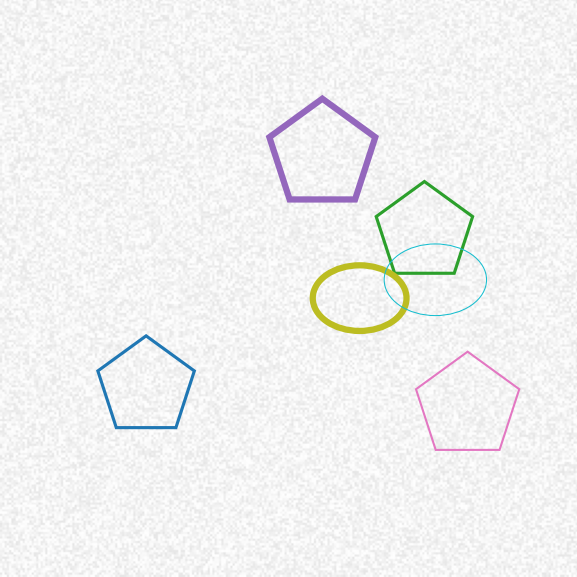[{"shape": "pentagon", "thickness": 1.5, "radius": 0.44, "center": [0.253, 0.33]}, {"shape": "pentagon", "thickness": 1.5, "radius": 0.44, "center": [0.735, 0.597]}, {"shape": "pentagon", "thickness": 3, "radius": 0.48, "center": [0.558, 0.732]}, {"shape": "pentagon", "thickness": 1, "radius": 0.47, "center": [0.81, 0.296]}, {"shape": "oval", "thickness": 3, "radius": 0.41, "center": [0.623, 0.483]}, {"shape": "oval", "thickness": 0.5, "radius": 0.44, "center": [0.754, 0.515]}]